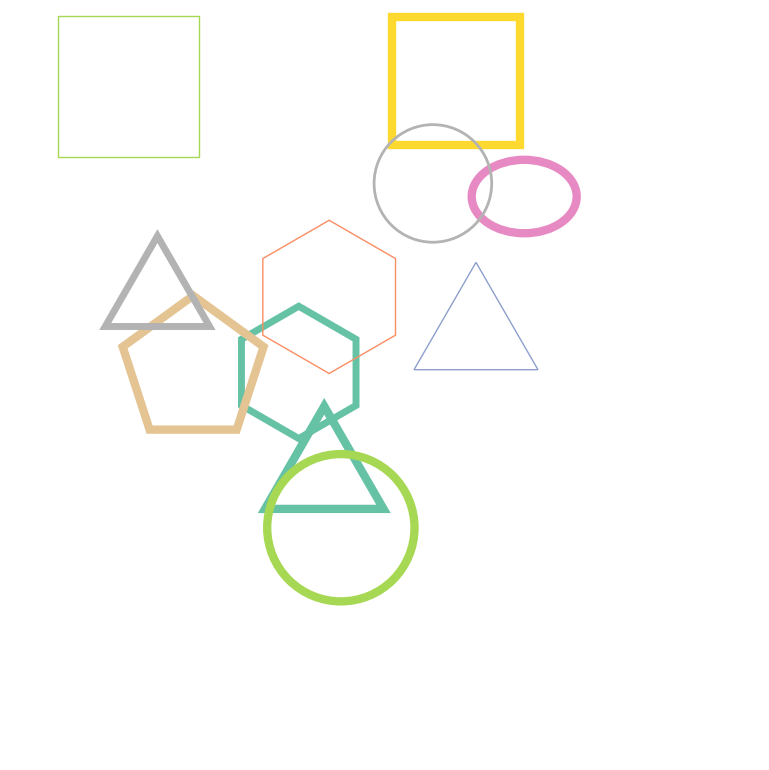[{"shape": "triangle", "thickness": 3, "radius": 0.44, "center": [0.421, 0.384]}, {"shape": "hexagon", "thickness": 2.5, "radius": 0.43, "center": [0.388, 0.516]}, {"shape": "hexagon", "thickness": 0.5, "radius": 0.5, "center": [0.427, 0.614]}, {"shape": "triangle", "thickness": 0.5, "radius": 0.46, "center": [0.618, 0.566]}, {"shape": "oval", "thickness": 3, "radius": 0.34, "center": [0.681, 0.745]}, {"shape": "circle", "thickness": 3, "radius": 0.48, "center": [0.443, 0.315]}, {"shape": "square", "thickness": 0.5, "radius": 0.46, "center": [0.166, 0.887]}, {"shape": "square", "thickness": 3, "radius": 0.42, "center": [0.592, 0.895]}, {"shape": "pentagon", "thickness": 3, "radius": 0.48, "center": [0.251, 0.52]}, {"shape": "triangle", "thickness": 2.5, "radius": 0.39, "center": [0.204, 0.615]}, {"shape": "circle", "thickness": 1, "radius": 0.38, "center": [0.562, 0.762]}]